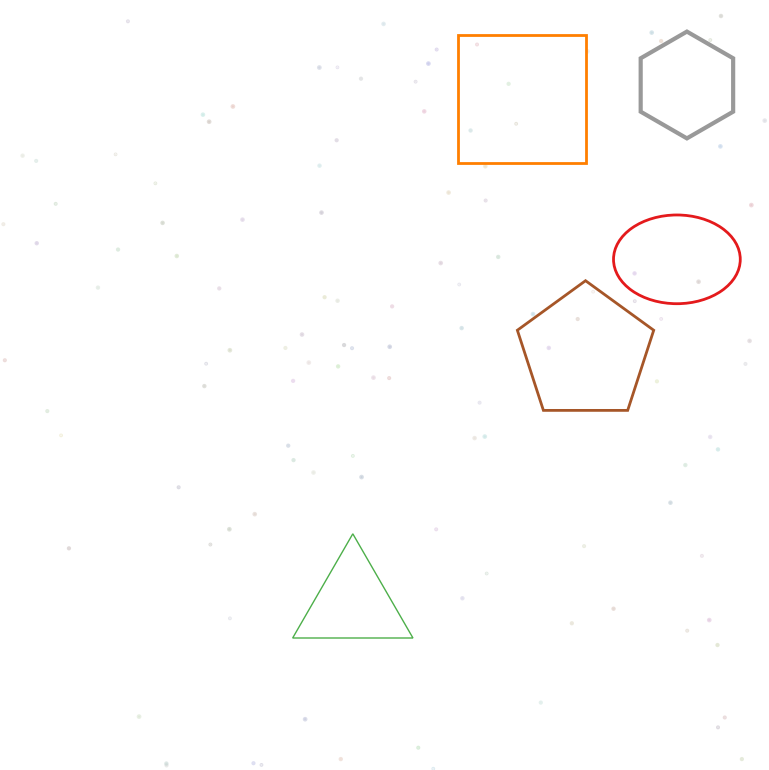[{"shape": "oval", "thickness": 1, "radius": 0.41, "center": [0.879, 0.663]}, {"shape": "triangle", "thickness": 0.5, "radius": 0.45, "center": [0.458, 0.217]}, {"shape": "square", "thickness": 1, "radius": 0.41, "center": [0.678, 0.871]}, {"shape": "pentagon", "thickness": 1, "radius": 0.47, "center": [0.76, 0.542]}, {"shape": "hexagon", "thickness": 1.5, "radius": 0.35, "center": [0.892, 0.89]}]